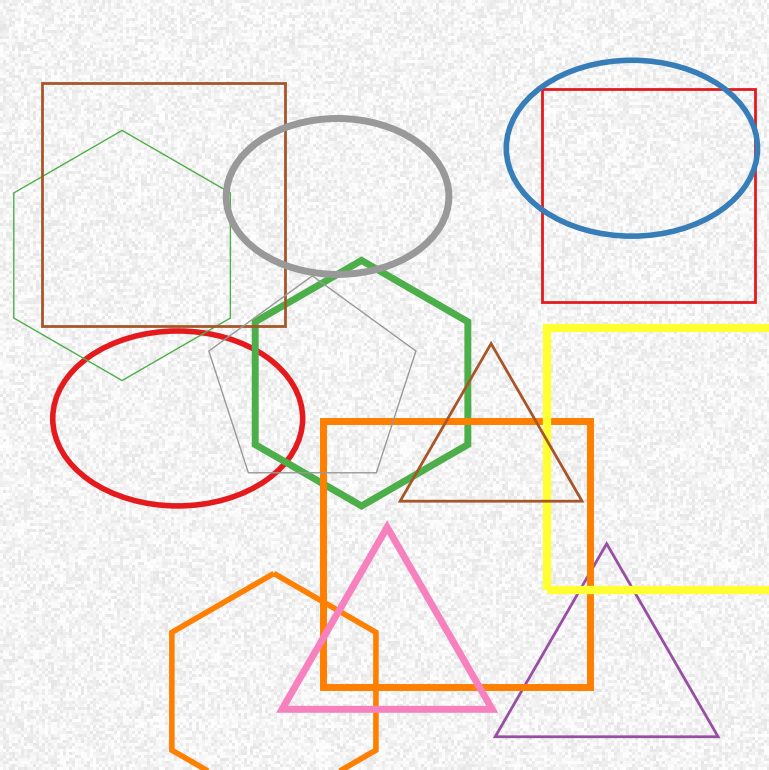[{"shape": "square", "thickness": 1, "radius": 0.69, "center": [0.842, 0.746]}, {"shape": "oval", "thickness": 2, "radius": 0.81, "center": [0.231, 0.457]}, {"shape": "oval", "thickness": 2, "radius": 0.82, "center": [0.821, 0.808]}, {"shape": "hexagon", "thickness": 0.5, "radius": 0.81, "center": [0.159, 0.668]}, {"shape": "hexagon", "thickness": 2.5, "radius": 0.8, "center": [0.47, 0.502]}, {"shape": "triangle", "thickness": 1, "radius": 0.84, "center": [0.788, 0.127]}, {"shape": "square", "thickness": 2.5, "radius": 0.87, "center": [0.593, 0.281]}, {"shape": "hexagon", "thickness": 2, "radius": 0.77, "center": [0.356, 0.102]}, {"shape": "square", "thickness": 3, "radius": 0.85, "center": [0.881, 0.404]}, {"shape": "triangle", "thickness": 1, "radius": 0.68, "center": [0.638, 0.417]}, {"shape": "square", "thickness": 1, "radius": 0.79, "center": [0.212, 0.734]}, {"shape": "triangle", "thickness": 2.5, "radius": 0.79, "center": [0.503, 0.158]}, {"shape": "pentagon", "thickness": 0.5, "radius": 0.71, "center": [0.406, 0.5]}, {"shape": "oval", "thickness": 2.5, "radius": 0.72, "center": [0.438, 0.745]}]